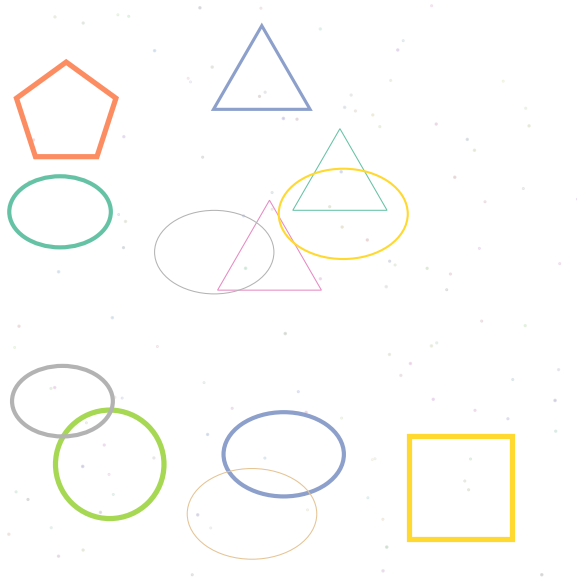[{"shape": "oval", "thickness": 2, "radius": 0.44, "center": [0.104, 0.632]}, {"shape": "triangle", "thickness": 0.5, "radius": 0.47, "center": [0.589, 0.682]}, {"shape": "pentagon", "thickness": 2.5, "radius": 0.45, "center": [0.115, 0.801]}, {"shape": "oval", "thickness": 2, "radius": 0.52, "center": [0.491, 0.212]}, {"shape": "triangle", "thickness": 1.5, "radius": 0.48, "center": [0.453, 0.858]}, {"shape": "triangle", "thickness": 0.5, "radius": 0.52, "center": [0.467, 0.549]}, {"shape": "circle", "thickness": 2.5, "radius": 0.47, "center": [0.19, 0.195]}, {"shape": "oval", "thickness": 1, "radius": 0.56, "center": [0.594, 0.629]}, {"shape": "square", "thickness": 2.5, "radius": 0.45, "center": [0.797, 0.155]}, {"shape": "oval", "thickness": 0.5, "radius": 0.56, "center": [0.436, 0.109]}, {"shape": "oval", "thickness": 2, "radius": 0.44, "center": [0.108, 0.304]}, {"shape": "oval", "thickness": 0.5, "radius": 0.52, "center": [0.371, 0.563]}]